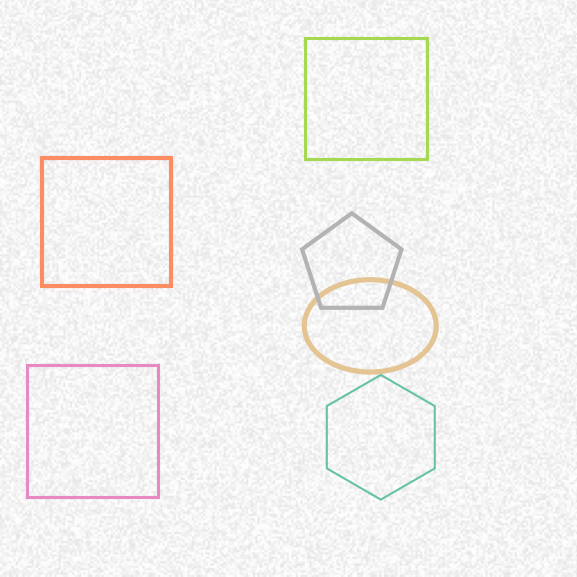[{"shape": "hexagon", "thickness": 1, "radius": 0.54, "center": [0.659, 0.242]}, {"shape": "square", "thickness": 2, "radius": 0.56, "center": [0.185, 0.615]}, {"shape": "square", "thickness": 1.5, "radius": 0.57, "center": [0.16, 0.253]}, {"shape": "square", "thickness": 1.5, "radius": 0.53, "center": [0.634, 0.829]}, {"shape": "oval", "thickness": 2.5, "radius": 0.57, "center": [0.641, 0.435]}, {"shape": "pentagon", "thickness": 2, "radius": 0.45, "center": [0.609, 0.539]}]